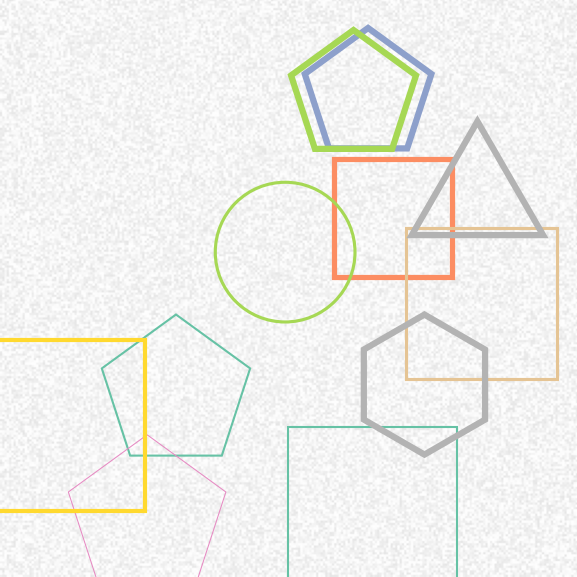[{"shape": "square", "thickness": 1, "radius": 0.73, "center": [0.645, 0.114]}, {"shape": "pentagon", "thickness": 1, "radius": 0.68, "center": [0.305, 0.319]}, {"shape": "square", "thickness": 2.5, "radius": 0.51, "center": [0.681, 0.621]}, {"shape": "pentagon", "thickness": 3, "radius": 0.58, "center": [0.637, 0.835]}, {"shape": "pentagon", "thickness": 0.5, "radius": 0.72, "center": [0.255, 0.103]}, {"shape": "pentagon", "thickness": 3, "radius": 0.57, "center": [0.612, 0.833]}, {"shape": "circle", "thickness": 1.5, "radius": 0.6, "center": [0.494, 0.563]}, {"shape": "square", "thickness": 2, "radius": 0.74, "center": [0.103, 0.262]}, {"shape": "square", "thickness": 1.5, "radius": 0.65, "center": [0.834, 0.474]}, {"shape": "hexagon", "thickness": 3, "radius": 0.61, "center": [0.735, 0.333]}, {"shape": "triangle", "thickness": 3, "radius": 0.66, "center": [0.827, 0.658]}]